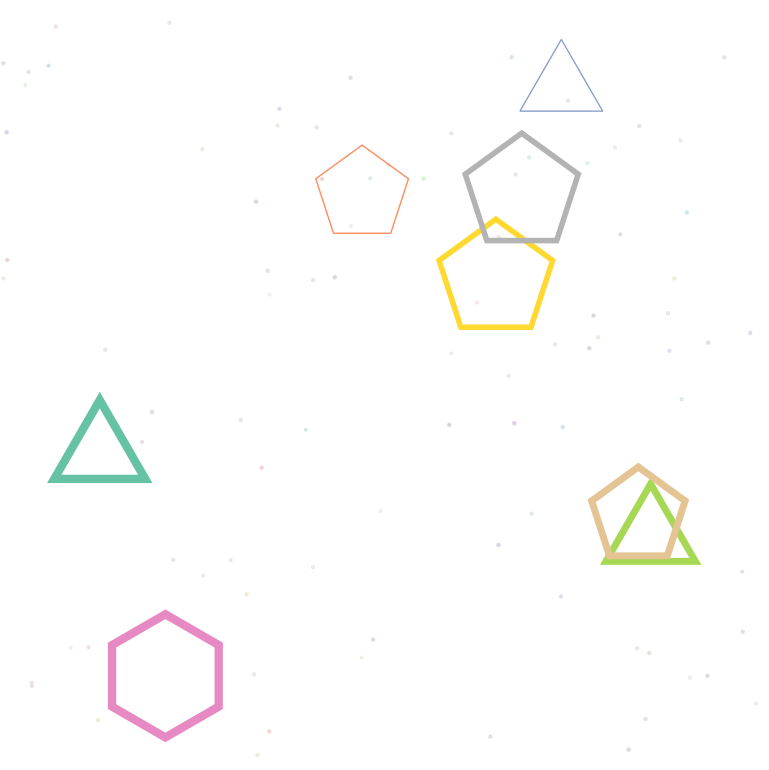[{"shape": "triangle", "thickness": 3, "radius": 0.34, "center": [0.13, 0.412]}, {"shape": "pentagon", "thickness": 0.5, "radius": 0.32, "center": [0.47, 0.748]}, {"shape": "triangle", "thickness": 0.5, "radius": 0.31, "center": [0.729, 0.887]}, {"shape": "hexagon", "thickness": 3, "radius": 0.4, "center": [0.215, 0.122]}, {"shape": "triangle", "thickness": 2.5, "radius": 0.34, "center": [0.845, 0.304]}, {"shape": "pentagon", "thickness": 2, "radius": 0.39, "center": [0.644, 0.638]}, {"shape": "pentagon", "thickness": 2.5, "radius": 0.32, "center": [0.829, 0.33]}, {"shape": "pentagon", "thickness": 2, "radius": 0.39, "center": [0.678, 0.75]}]